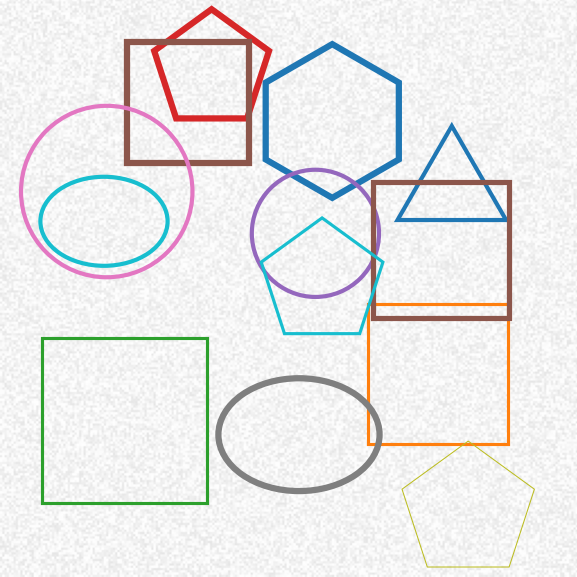[{"shape": "hexagon", "thickness": 3, "radius": 0.67, "center": [0.575, 0.79]}, {"shape": "triangle", "thickness": 2, "radius": 0.54, "center": [0.782, 0.672]}, {"shape": "square", "thickness": 1.5, "radius": 0.61, "center": [0.759, 0.351]}, {"shape": "square", "thickness": 1.5, "radius": 0.71, "center": [0.215, 0.271]}, {"shape": "pentagon", "thickness": 3, "radius": 0.52, "center": [0.366, 0.879]}, {"shape": "circle", "thickness": 2, "radius": 0.55, "center": [0.546, 0.595]}, {"shape": "square", "thickness": 2.5, "radius": 0.59, "center": [0.764, 0.566]}, {"shape": "square", "thickness": 3, "radius": 0.53, "center": [0.325, 0.821]}, {"shape": "circle", "thickness": 2, "radius": 0.74, "center": [0.185, 0.667]}, {"shape": "oval", "thickness": 3, "radius": 0.7, "center": [0.518, 0.246]}, {"shape": "pentagon", "thickness": 0.5, "radius": 0.6, "center": [0.811, 0.115]}, {"shape": "pentagon", "thickness": 1.5, "radius": 0.55, "center": [0.558, 0.511]}, {"shape": "oval", "thickness": 2, "radius": 0.55, "center": [0.18, 0.616]}]